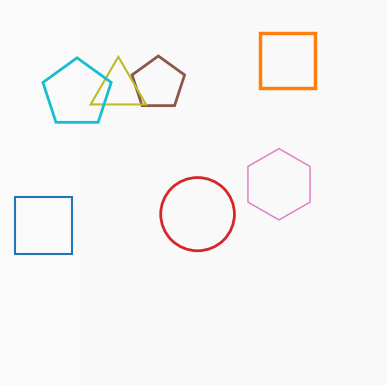[{"shape": "square", "thickness": 1.5, "radius": 0.37, "center": [0.112, 0.415]}, {"shape": "square", "thickness": 2.5, "radius": 0.35, "center": [0.741, 0.842]}, {"shape": "circle", "thickness": 2, "radius": 0.48, "center": [0.51, 0.444]}, {"shape": "pentagon", "thickness": 2, "radius": 0.36, "center": [0.409, 0.783]}, {"shape": "hexagon", "thickness": 1, "radius": 0.46, "center": [0.72, 0.521]}, {"shape": "triangle", "thickness": 1.5, "radius": 0.41, "center": [0.305, 0.77]}, {"shape": "pentagon", "thickness": 2, "radius": 0.46, "center": [0.199, 0.757]}]